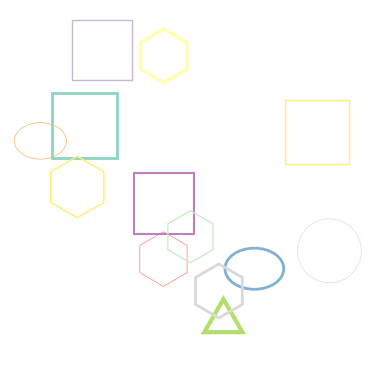[{"shape": "square", "thickness": 2, "radius": 0.42, "center": [0.22, 0.674]}, {"shape": "hexagon", "thickness": 2.5, "radius": 0.35, "center": [0.425, 0.855]}, {"shape": "square", "thickness": 1, "radius": 0.39, "center": [0.264, 0.871]}, {"shape": "hexagon", "thickness": 0.5, "radius": 0.35, "center": [0.425, 0.327]}, {"shape": "oval", "thickness": 2, "radius": 0.38, "center": [0.661, 0.302]}, {"shape": "oval", "thickness": 0.5, "radius": 0.34, "center": [0.105, 0.634]}, {"shape": "triangle", "thickness": 3, "radius": 0.29, "center": [0.58, 0.166]}, {"shape": "circle", "thickness": 0.5, "radius": 0.42, "center": [0.856, 0.348]}, {"shape": "hexagon", "thickness": 2, "radius": 0.35, "center": [0.569, 0.244]}, {"shape": "square", "thickness": 1.5, "radius": 0.39, "center": [0.425, 0.472]}, {"shape": "hexagon", "thickness": 1, "radius": 0.34, "center": [0.495, 0.385]}, {"shape": "square", "thickness": 1, "radius": 0.42, "center": [0.824, 0.658]}, {"shape": "hexagon", "thickness": 1, "radius": 0.4, "center": [0.201, 0.514]}]